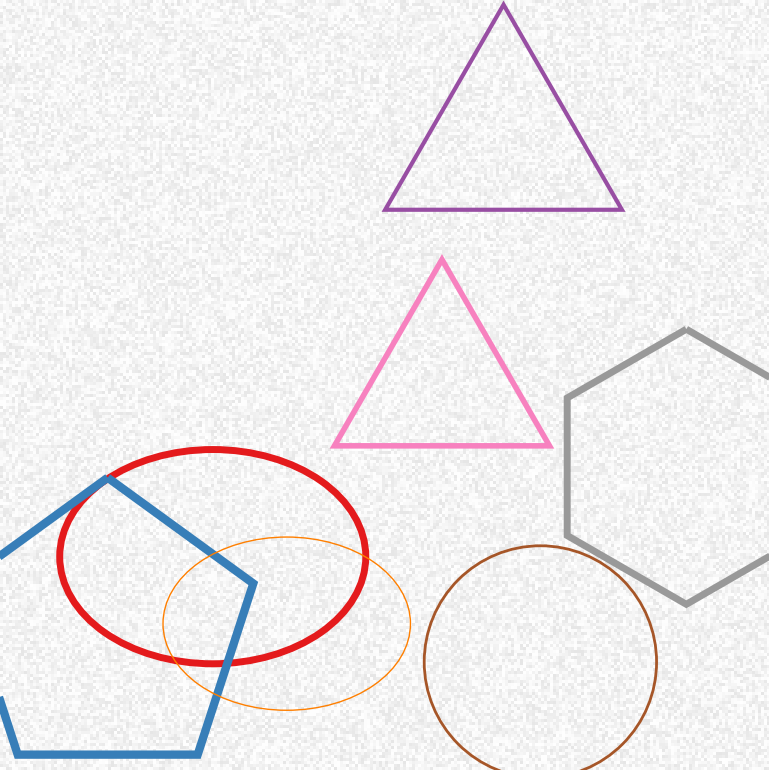[{"shape": "oval", "thickness": 2.5, "radius": 0.99, "center": [0.276, 0.277]}, {"shape": "pentagon", "thickness": 3, "radius": 0.99, "center": [0.14, 0.181]}, {"shape": "triangle", "thickness": 1.5, "radius": 0.89, "center": [0.654, 0.816]}, {"shape": "oval", "thickness": 0.5, "radius": 0.8, "center": [0.372, 0.19]}, {"shape": "circle", "thickness": 1, "radius": 0.75, "center": [0.702, 0.14]}, {"shape": "triangle", "thickness": 2, "radius": 0.81, "center": [0.574, 0.502]}, {"shape": "hexagon", "thickness": 2.5, "radius": 0.89, "center": [0.891, 0.394]}]